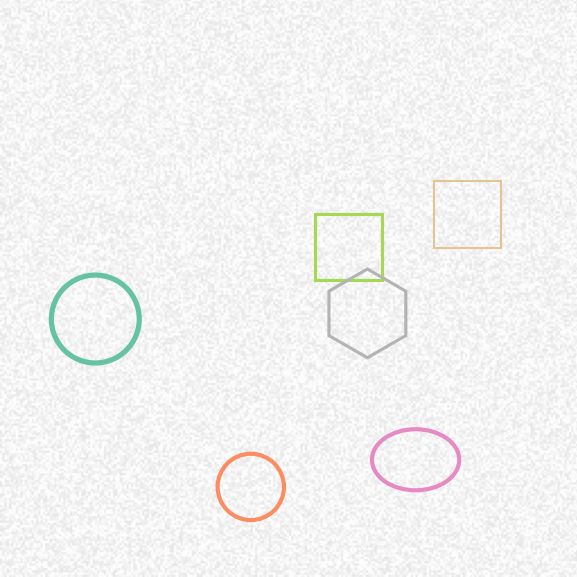[{"shape": "circle", "thickness": 2.5, "radius": 0.38, "center": [0.165, 0.447]}, {"shape": "circle", "thickness": 2, "radius": 0.29, "center": [0.434, 0.156]}, {"shape": "oval", "thickness": 2, "radius": 0.38, "center": [0.72, 0.203]}, {"shape": "square", "thickness": 1.5, "radius": 0.29, "center": [0.604, 0.571]}, {"shape": "square", "thickness": 1, "radius": 0.29, "center": [0.809, 0.628]}, {"shape": "hexagon", "thickness": 1.5, "radius": 0.38, "center": [0.636, 0.456]}]